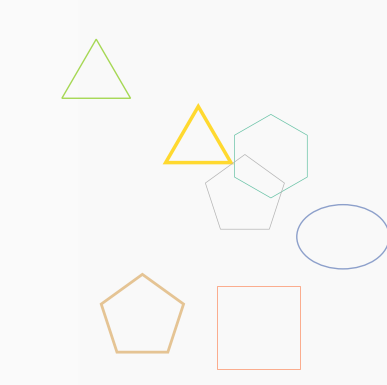[{"shape": "hexagon", "thickness": 0.5, "radius": 0.54, "center": [0.699, 0.594]}, {"shape": "square", "thickness": 0.5, "radius": 0.54, "center": [0.667, 0.149]}, {"shape": "oval", "thickness": 1, "radius": 0.6, "center": [0.885, 0.385]}, {"shape": "triangle", "thickness": 1, "radius": 0.51, "center": [0.248, 0.796]}, {"shape": "triangle", "thickness": 2.5, "radius": 0.49, "center": [0.512, 0.626]}, {"shape": "pentagon", "thickness": 2, "radius": 0.56, "center": [0.367, 0.176]}, {"shape": "pentagon", "thickness": 0.5, "radius": 0.54, "center": [0.632, 0.491]}]